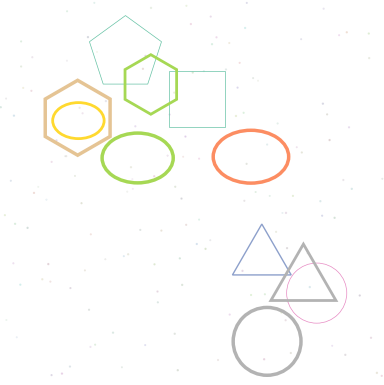[{"shape": "square", "thickness": 0.5, "radius": 0.36, "center": [0.512, 0.744]}, {"shape": "pentagon", "thickness": 0.5, "radius": 0.49, "center": [0.326, 0.861]}, {"shape": "oval", "thickness": 2.5, "radius": 0.49, "center": [0.652, 0.593]}, {"shape": "triangle", "thickness": 1, "radius": 0.44, "center": [0.68, 0.33]}, {"shape": "circle", "thickness": 0.5, "radius": 0.39, "center": [0.823, 0.239]}, {"shape": "hexagon", "thickness": 2, "radius": 0.39, "center": [0.392, 0.781]}, {"shape": "oval", "thickness": 2.5, "radius": 0.46, "center": [0.358, 0.59]}, {"shape": "oval", "thickness": 2, "radius": 0.33, "center": [0.204, 0.687]}, {"shape": "hexagon", "thickness": 2.5, "radius": 0.49, "center": [0.202, 0.694]}, {"shape": "circle", "thickness": 2.5, "radius": 0.44, "center": [0.694, 0.113]}, {"shape": "triangle", "thickness": 2, "radius": 0.49, "center": [0.788, 0.268]}]